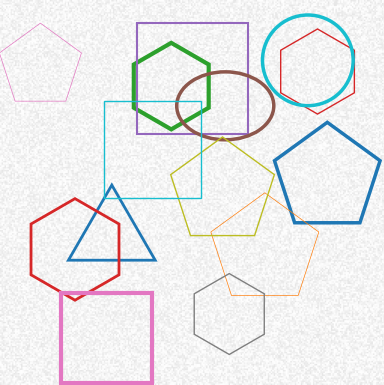[{"shape": "triangle", "thickness": 2, "radius": 0.65, "center": [0.29, 0.389]}, {"shape": "pentagon", "thickness": 2.5, "radius": 0.72, "center": [0.85, 0.538]}, {"shape": "pentagon", "thickness": 0.5, "radius": 0.74, "center": [0.688, 0.352]}, {"shape": "hexagon", "thickness": 3, "radius": 0.56, "center": [0.445, 0.776]}, {"shape": "hexagon", "thickness": 2, "radius": 0.66, "center": [0.195, 0.352]}, {"shape": "hexagon", "thickness": 1, "radius": 0.55, "center": [0.825, 0.814]}, {"shape": "square", "thickness": 1.5, "radius": 0.72, "center": [0.5, 0.797]}, {"shape": "oval", "thickness": 2.5, "radius": 0.63, "center": [0.585, 0.725]}, {"shape": "square", "thickness": 3, "radius": 0.59, "center": [0.277, 0.121]}, {"shape": "pentagon", "thickness": 0.5, "radius": 0.56, "center": [0.105, 0.828]}, {"shape": "hexagon", "thickness": 1, "radius": 0.53, "center": [0.595, 0.184]}, {"shape": "pentagon", "thickness": 1, "radius": 0.71, "center": [0.578, 0.503]}, {"shape": "circle", "thickness": 2.5, "radius": 0.59, "center": [0.8, 0.843]}, {"shape": "square", "thickness": 1, "radius": 0.63, "center": [0.396, 0.612]}]